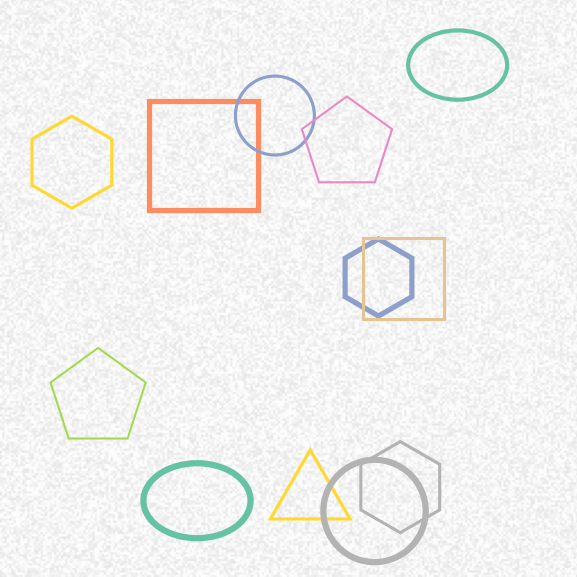[{"shape": "oval", "thickness": 3, "radius": 0.46, "center": [0.341, 0.132]}, {"shape": "oval", "thickness": 2, "radius": 0.43, "center": [0.792, 0.886]}, {"shape": "square", "thickness": 2.5, "radius": 0.47, "center": [0.352, 0.73]}, {"shape": "hexagon", "thickness": 2.5, "radius": 0.33, "center": [0.655, 0.519]}, {"shape": "circle", "thickness": 1.5, "radius": 0.34, "center": [0.476, 0.799]}, {"shape": "pentagon", "thickness": 1, "radius": 0.41, "center": [0.601, 0.75]}, {"shape": "pentagon", "thickness": 1, "radius": 0.43, "center": [0.17, 0.31]}, {"shape": "hexagon", "thickness": 1.5, "radius": 0.4, "center": [0.124, 0.718]}, {"shape": "triangle", "thickness": 1.5, "radius": 0.4, "center": [0.537, 0.14]}, {"shape": "square", "thickness": 1.5, "radius": 0.35, "center": [0.698, 0.518]}, {"shape": "hexagon", "thickness": 1.5, "radius": 0.39, "center": [0.693, 0.156]}, {"shape": "circle", "thickness": 3, "radius": 0.44, "center": [0.649, 0.114]}]